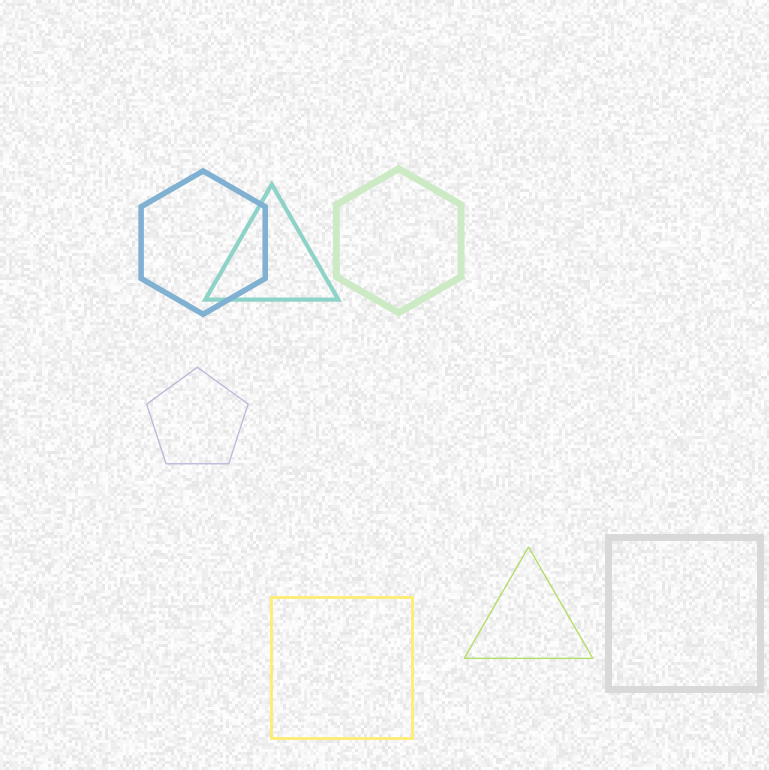[{"shape": "triangle", "thickness": 1.5, "radius": 0.5, "center": [0.353, 0.661]}, {"shape": "pentagon", "thickness": 0.5, "radius": 0.35, "center": [0.256, 0.454]}, {"shape": "hexagon", "thickness": 2, "radius": 0.47, "center": [0.264, 0.685]}, {"shape": "triangle", "thickness": 0.5, "radius": 0.48, "center": [0.686, 0.193]}, {"shape": "square", "thickness": 2.5, "radius": 0.49, "center": [0.888, 0.204]}, {"shape": "hexagon", "thickness": 2.5, "radius": 0.47, "center": [0.518, 0.687]}, {"shape": "square", "thickness": 1, "radius": 0.46, "center": [0.443, 0.133]}]